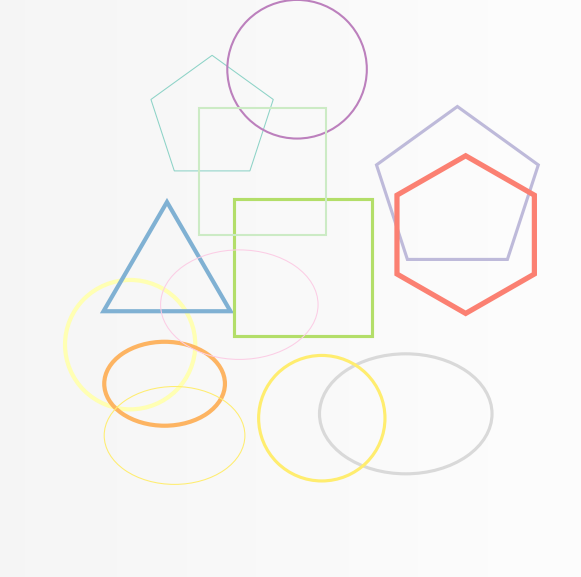[{"shape": "pentagon", "thickness": 0.5, "radius": 0.55, "center": [0.365, 0.793]}, {"shape": "circle", "thickness": 2, "radius": 0.56, "center": [0.224, 0.402]}, {"shape": "pentagon", "thickness": 1.5, "radius": 0.73, "center": [0.787, 0.668]}, {"shape": "hexagon", "thickness": 2.5, "radius": 0.68, "center": [0.801, 0.593]}, {"shape": "triangle", "thickness": 2, "radius": 0.63, "center": [0.287, 0.523]}, {"shape": "oval", "thickness": 2, "radius": 0.52, "center": [0.283, 0.335]}, {"shape": "square", "thickness": 1.5, "radius": 0.59, "center": [0.521, 0.536]}, {"shape": "oval", "thickness": 0.5, "radius": 0.68, "center": [0.412, 0.472]}, {"shape": "oval", "thickness": 1.5, "radius": 0.74, "center": [0.698, 0.283]}, {"shape": "circle", "thickness": 1, "radius": 0.6, "center": [0.511, 0.879]}, {"shape": "square", "thickness": 1, "radius": 0.55, "center": [0.451, 0.702]}, {"shape": "circle", "thickness": 1.5, "radius": 0.54, "center": [0.554, 0.275]}, {"shape": "oval", "thickness": 0.5, "radius": 0.61, "center": [0.3, 0.245]}]